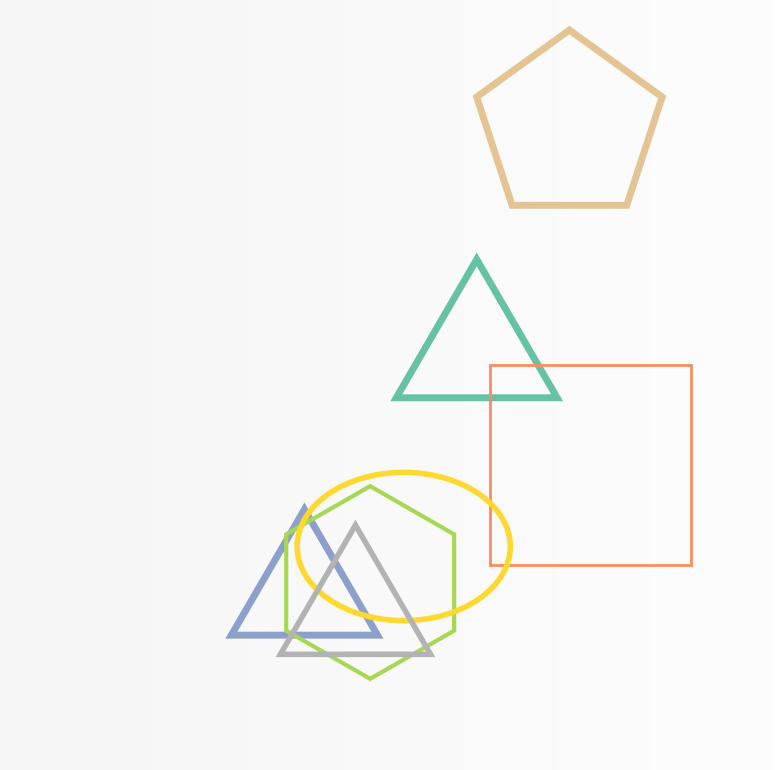[{"shape": "triangle", "thickness": 2.5, "radius": 0.6, "center": [0.615, 0.543]}, {"shape": "square", "thickness": 1, "radius": 0.65, "center": [0.761, 0.396]}, {"shape": "triangle", "thickness": 2.5, "radius": 0.54, "center": [0.393, 0.23]}, {"shape": "hexagon", "thickness": 1.5, "radius": 0.63, "center": [0.478, 0.244]}, {"shape": "oval", "thickness": 2, "radius": 0.69, "center": [0.521, 0.29]}, {"shape": "pentagon", "thickness": 2.5, "radius": 0.63, "center": [0.735, 0.835]}, {"shape": "triangle", "thickness": 2, "radius": 0.56, "center": [0.459, 0.206]}]